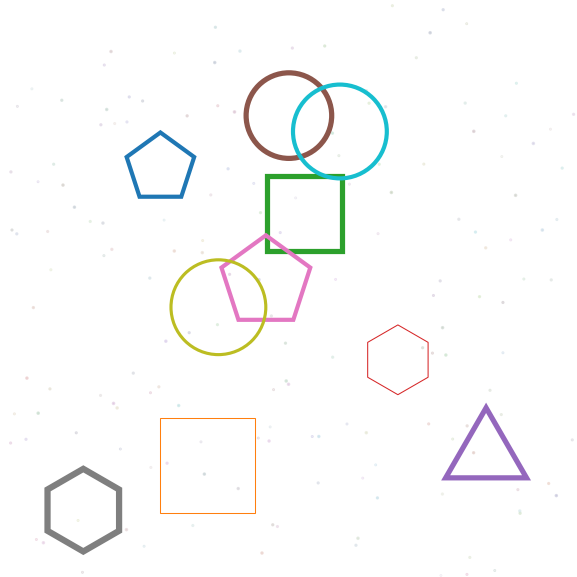[{"shape": "pentagon", "thickness": 2, "radius": 0.31, "center": [0.278, 0.708]}, {"shape": "square", "thickness": 0.5, "radius": 0.41, "center": [0.359, 0.193]}, {"shape": "square", "thickness": 2.5, "radius": 0.33, "center": [0.528, 0.63]}, {"shape": "hexagon", "thickness": 0.5, "radius": 0.3, "center": [0.689, 0.376]}, {"shape": "triangle", "thickness": 2.5, "radius": 0.4, "center": [0.842, 0.212]}, {"shape": "circle", "thickness": 2.5, "radius": 0.37, "center": [0.5, 0.799]}, {"shape": "pentagon", "thickness": 2, "radius": 0.4, "center": [0.46, 0.511]}, {"shape": "hexagon", "thickness": 3, "radius": 0.36, "center": [0.144, 0.116]}, {"shape": "circle", "thickness": 1.5, "radius": 0.41, "center": [0.378, 0.467]}, {"shape": "circle", "thickness": 2, "radius": 0.41, "center": [0.589, 0.771]}]